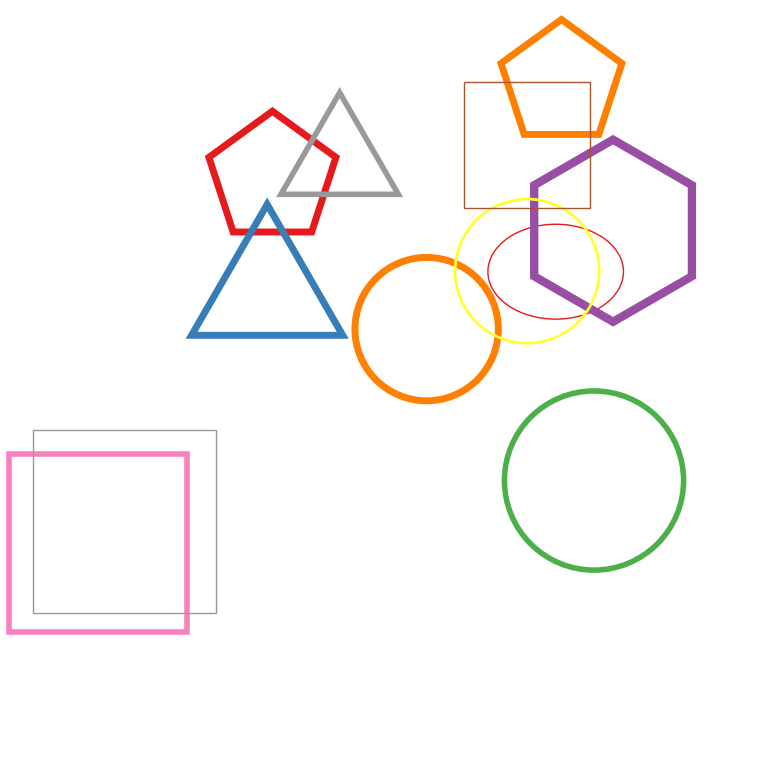[{"shape": "oval", "thickness": 0.5, "radius": 0.44, "center": [0.722, 0.647]}, {"shape": "pentagon", "thickness": 2.5, "radius": 0.43, "center": [0.354, 0.769]}, {"shape": "triangle", "thickness": 2.5, "radius": 0.57, "center": [0.347, 0.621]}, {"shape": "circle", "thickness": 2, "radius": 0.58, "center": [0.771, 0.376]}, {"shape": "hexagon", "thickness": 3, "radius": 0.59, "center": [0.796, 0.7]}, {"shape": "circle", "thickness": 2.5, "radius": 0.47, "center": [0.554, 0.573]}, {"shape": "pentagon", "thickness": 2.5, "radius": 0.41, "center": [0.729, 0.892]}, {"shape": "circle", "thickness": 1, "radius": 0.47, "center": [0.685, 0.648]}, {"shape": "square", "thickness": 0.5, "radius": 0.41, "center": [0.685, 0.812]}, {"shape": "square", "thickness": 2, "radius": 0.58, "center": [0.128, 0.295]}, {"shape": "square", "thickness": 0.5, "radius": 0.6, "center": [0.162, 0.323]}, {"shape": "triangle", "thickness": 2, "radius": 0.44, "center": [0.441, 0.792]}]